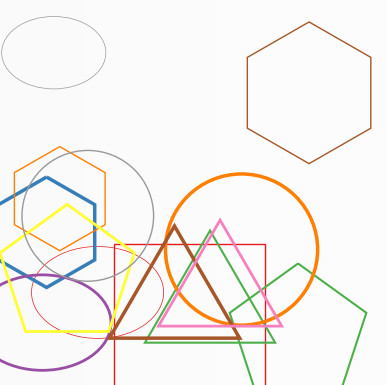[{"shape": "square", "thickness": 1, "radius": 0.97, "center": [0.489, 0.173]}, {"shape": "oval", "thickness": 0.5, "radius": 0.85, "center": [0.252, 0.24]}, {"shape": "hexagon", "thickness": 2.5, "radius": 0.72, "center": [0.12, 0.397]}, {"shape": "triangle", "thickness": 1.5, "radius": 0.97, "center": [0.542, 0.207]}, {"shape": "pentagon", "thickness": 1.5, "radius": 0.93, "center": [0.769, 0.13]}, {"shape": "oval", "thickness": 2, "radius": 0.89, "center": [0.109, 0.162]}, {"shape": "circle", "thickness": 2.5, "radius": 0.98, "center": [0.623, 0.352]}, {"shape": "hexagon", "thickness": 1, "radius": 0.68, "center": [0.154, 0.484]}, {"shape": "pentagon", "thickness": 2, "radius": 0.91, "center": [0.173, 0.287]}, {"shape": "hexagon", "thickness": 1, "radius": 0.92, "center": [0.798, 0.759]}, {"shape": "triangle", "thickness": 2.5, "radius": 0.97, "center": [0.45, 0.219]}, {"shape": "triangle", "thickness": 2, "radius": 0.92, "center": [0.568, 0.245]}, {"shape": "oval", "thickness": 0.5, "radius": 0.67, "center": [0.139, 0.863]}, {"shape": "circle", "thickness": 1, "radius": 0.85, "center": [0.227, 0.439]}]